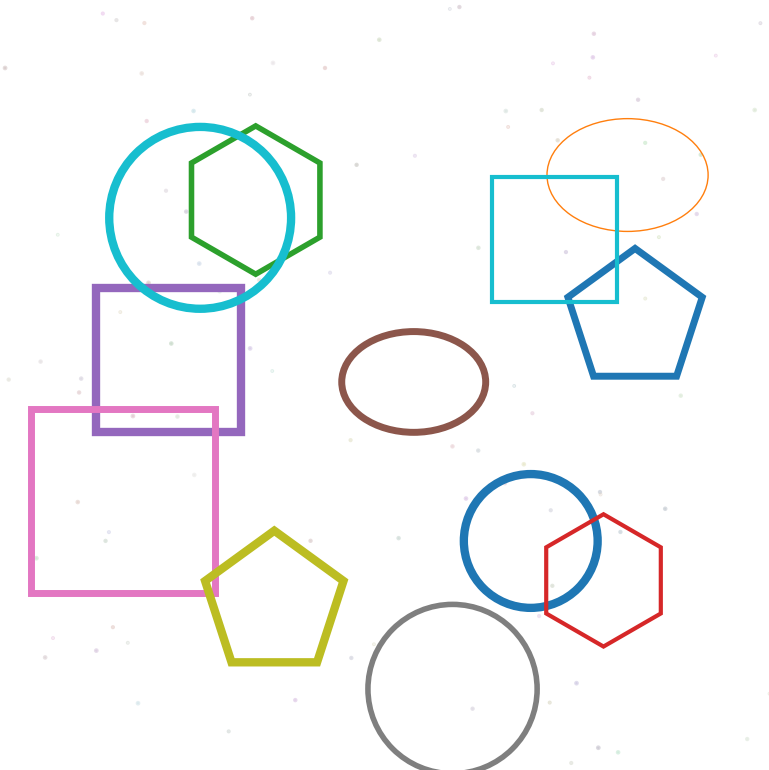[{"shape": "pentagon", "thickness": 2.5, "radius": 0.46, "center": [0.825, 0.586]}, {"shape": "circle", "thickness": 3, "radius": 0.43, "center": [0.689, 0.297]}, {"shape": "oval", "thickness": 0.5, "radius": 0.52, "center": [0.815, 0.773]}, {"shape": "hexagon", "thickness": 2, "radius": 0.48, "center": [0.332, 0.74]}, {"shape": "hexagon", "thickness": 1.5, "radius": 0.43, "center": [0.784, 0.246]}, {"shape": "square", "thickness": 3, "radius": 0.47, "center": [0.219, 0.532]}, {"shape": "oval", "thickness": 2.5, "radius": 0.47, "center": [0.537, 0.504]}, {"shape": "square", "thickness": 2.5, "radius": 0.6, "center": [0.16, 0.349]}, {"shape": "circle", "thickness": 2, "radius": 0.55, "center": [0.588, 0.105]}, {"shape": "pentagon", "thickness": 3, "radius": 0.47, "center": [0.356, 0.216]}, {"shape": "square", "thickness": 1.5, "radius": 0.41, "center": [0.72, 0.689]}, {"shape": "circle", "thickness": 3, "radius": 0.59, "center": [0.26, 0.717]}]